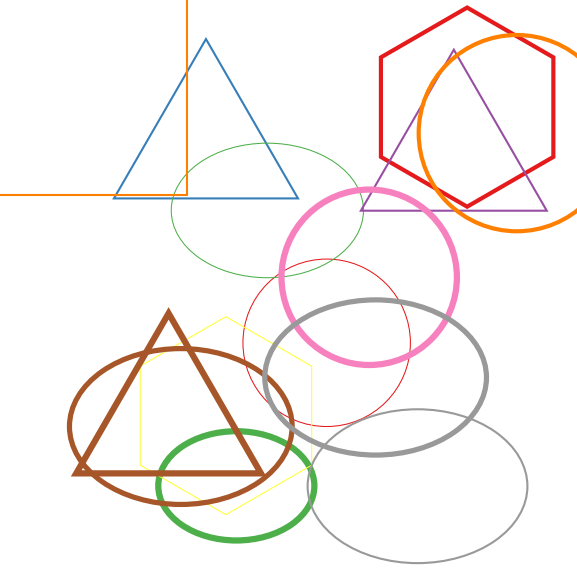[{"shape": "circle", "thickness": 0.5, "radius": 0.72, "center": [0.566, 0.406]}, {"shape": "hexagon", "thickness": 2, "radius": 0.86, "center": [0.809, 0.814]}, {"shape": "triangle", "thickness": 1, "radius": 0.92, "center": [0.357, 0.748]}, {"shape": "oval", "thickness": 3, "radius": 0.68, "center": [0.409, 0.158]}, {"shape": "oval", "thickness": 0.5, "radius": 0.83, "center": [0.463, 0.635]}, {"shape": "triangle", "thickness": 1, "radius": 0.93, "center": [0.786, 0.727]}, {"shape": "circle", "thickness": 2, "radius": 0.85, "center": [0.895, 0.769]}, {"shape": "square", "thickness": 1, "radius": 0.98, "center": [0.127, 0.857]}, {"shape": "hexagon", "thickness": 0.5, "radius": 0.86, "center": [0.391, 0.279]}, {"shape": "triangle", "thickness": 3, "radius": 0.92, "center": [0.292, 0.272]}, {"shape": "oval", "thickness": 2.5, "radius": 0.96, "center": [0.313, 0.261]}, {"shape": "circle", "thickness": 3, "radius": 0.76, "center": [0.639, 0.519]}, {"shape": "oval", "thickness": 1, "radius": 0.95, "center": [0.723, 0.157]}, {"shape": "oval", "thickness": 2.5, "radius": 0.96, "center": [0.65, 0.346]}]